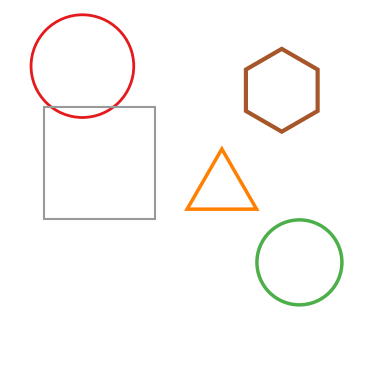[{"shape": "circle", "thickness": 2, "radius": 0.67, "center": [0.214, 0.828]}, {"shape": "circle", "thickness": 2.5, "radius": 0.55, "center": [0.778, 0.319]}, {"shape": "triangle", "thickness": 2.5, "radius": 0.52, "center": [0.576, 0.509]}, {"shape": "hexagon", "thickness": 3, "radius": 0.54, "center": [0.732, 0.766]}, {"shape": "square", "thickness": 1.5, "radius": 0.72, "center": [0.258, 0.577]}]